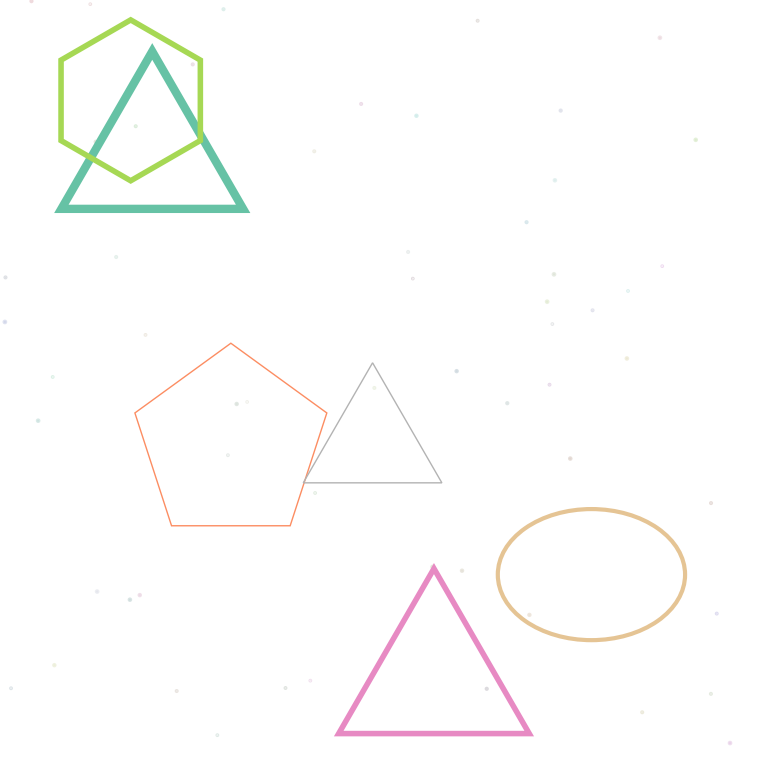[{"shape": "triangle", "thickness": 3, "radius": 0.68, "center": [0.198, 0.797]}, {"shape": "pentagon", "thickness": 0.5, "radius": 0.66, "center": [0.3, 0.423]}, {"shape": "triangle", "thickness": 2, "radius": 0.71, "center": [0.564, 0.119]}, {"shape": "hexagon", "thickness": 2, "radius": 0.52, "center": [0.17, 0.87]}, {"shape": "oval", "thickness": 1.5, "radius": 0.61, "center": [0.768, 0.254]}, {"shape": "triangle", "thickness": 0.5, "radius": 0.52, "center": [0.484, 0.425]}]